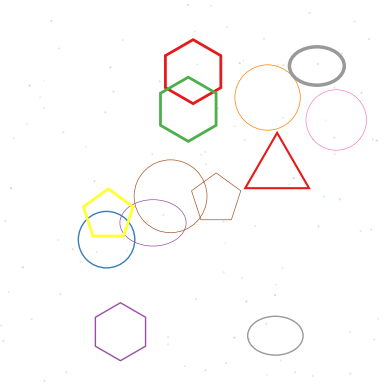[{"shape": "triangle", "thickness": 1.5, "radius": 0.48, "center": [0.72, 0.559]}, {"shape": "hexagon", "thickness": 2, "radius": 0.42, "center": [0.502, 0.814]}, {"shape": "circle", "thickness": 1, "radius": 0.37, "center": [0.277, 0.378]}, {"shape": "hexagon", "thickness": 2, "radius": 0.42, "center": [0.489, 0.716]}, {"shape": "hexagon", "thickness": 1, "radius": 0.38, "center": [0.313, 0.138]}, {"shape": "oval", "thickness": 0.5, "radius": 0.43, "center": [0.397, 0.421]}, {"shape": "circle", "thickness": 0.5, "radius": 0.42, "center": [0.695, 0.747]}, {"shape": "pentagon", "thickness": 2, "radius": 0.34, "center": [0.281, 0.442]}, {"shape": "circle", "thickness": 0.5, "radius": 0.47, "center": [0.443, 0.49]}, {"shape": "pentagon", "thickness": 0.5, "radius": 0.34, "center": [0.561, 0.484]}, {"shape": "circle", "thickness": 0.5, "radius": 0.39, "center": [0.873, 0.688]}, {"shape": "oval", "thickness": 2.5, "radius": 0.36, "center": [0.823, 0.829]}, {"shape": "oval", "thickness": 1, "radius": 0.36, "center": [0.715, 0.128]}]